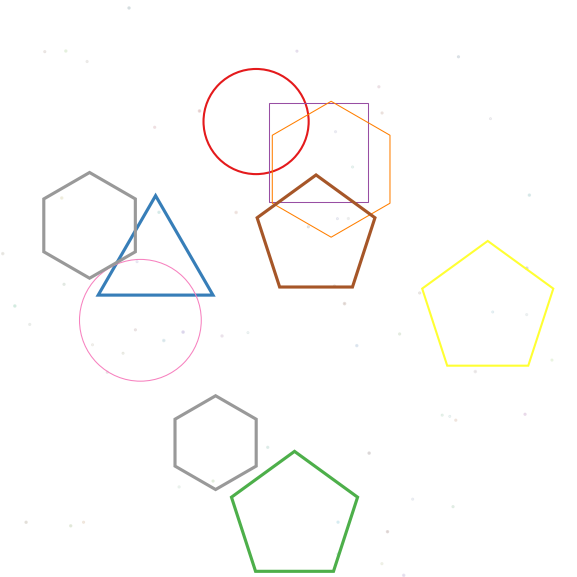[{"shape": "circle", "thickness": 1, "radius": 0.46, "center": [0.443, 0.789]}, {"shape": "triangle", "thickness": 1.5, "radius": 0.57, "center": [0.269, 0.546]}, {"shape": "pentagon", "thickness": 1.5, "radius": 0.57, "center": [0.51, 0.103]}, {"shape": "square", "thickness": 0.5, "radius": 0.43, "center": [0.551, 0.736]}, {"shape": "hexagon", "thickness": 0.5, "radius": 0.59, "center": [0.573, 0.706]}, {"shape": "pentagon", "thickness": 1, "radius": 0.6, "center": [0.845, 0.463]}, {"shape": "pentagon", "thickness": 1.5, "radius": 0.54, "center": [0.547, 0.589]}, {"shape": "circle", "thickness": 0.5, "radius": 0.53, "center": [0.243, 0.445]}, {"shape": "hexagon", "thickness": 1.5, "radius": 0.46, "center": [0.155, 0.609]}, {"shape": "hexagon", "thickness": 1.5, "radius": 0.41, "center": [0.373, 0.233]}]